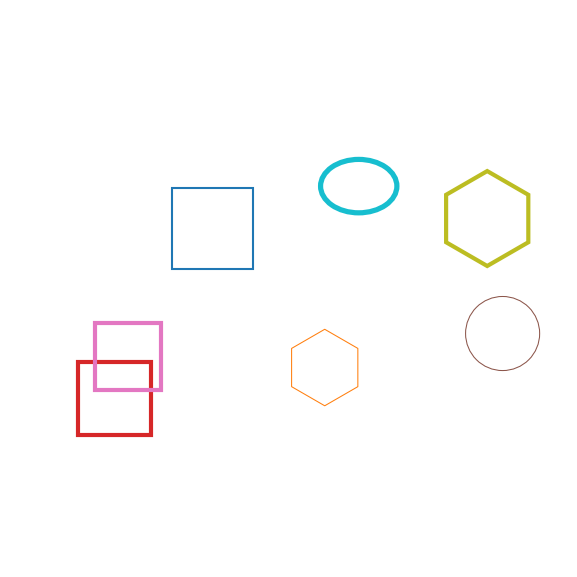[{"shape": "square", "thickness": 1, "radius": 0.35, "center": [0.367, 0.604]}, {"shape": "hexagon", "thickness": 0.5, "radius": 0.33, "center": [0.562, 0.363]}, {"shape": "square", "thickness": 2, "radius": 0.31, "center": [0.198, 0.309]}, {"shape": "circle", "thickness": 0.5, "radius": 0.32, "center": [0.87, 0.422]}, {"shape": "square", "thickness": 2, "radius": 0.29, "center": [0.222, 0.381]}, {"shape": "hexagon", "thickness": 2, "radius": 0.41, "center": [0.844, 0.621]}, {"shape": "oval", "thickness": 2.5, "radius": 0.33, "center": [0.621, 0.677]}]